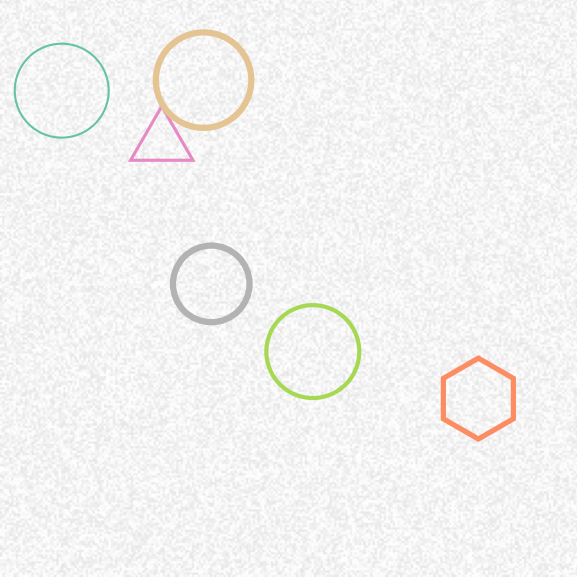[{"shape": "circle", "thickness": 1, "radius": 0.41, "center": [0.107, 0.842]}, {"shape": "hexagon", "thickness": 2.5, "radius": 0.35, "center": [0.828, 0.309]}, {"shape": "triangle", "thickness": 1.5, "radius": 0.31, "center": [0.28, 0.753]}, {"shape": "circle", "thickness": 2, "radius": 0.4, "center": [0.542, 0.39]}, {"shape": "circle", "thickness": 3, "radius": 0.41, "center": [0.352, 0.86]}, {"shape": "circle", "thickness": 3, "radius": 0.33, "center": [0.366, 0.508]}]